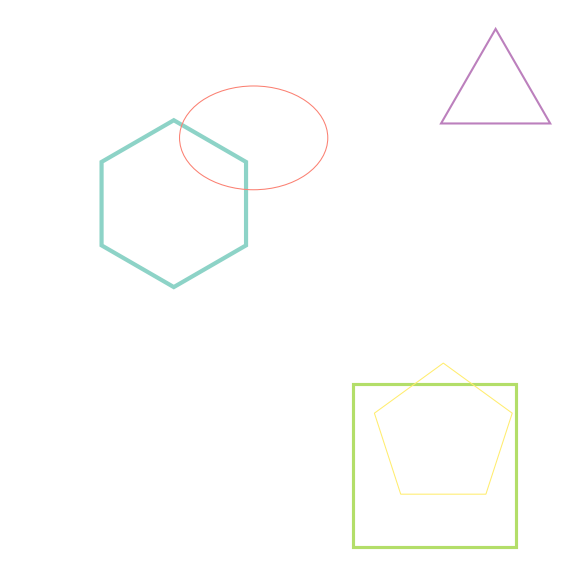[{"shape": "hexagon", "thickness": 2, "radius": 0.72, "center": [0.301, 0.646]}, {"shape": "oval", "thickness": 0.5, "radius": 0.64, "center": [0.439, 0.76]}, {"shape": "square", "thickness": 1.5, "radius": 0.71, "center": [0.752, 0.193]}, {"shape": "triangle", "thickness": 1, "radius": 0.55, "center": [0.858, 0.84]}, {"shape": "pentagon", "thickness": 0.5, "radius": 0.63, "center": [0.768, 0.245]}]